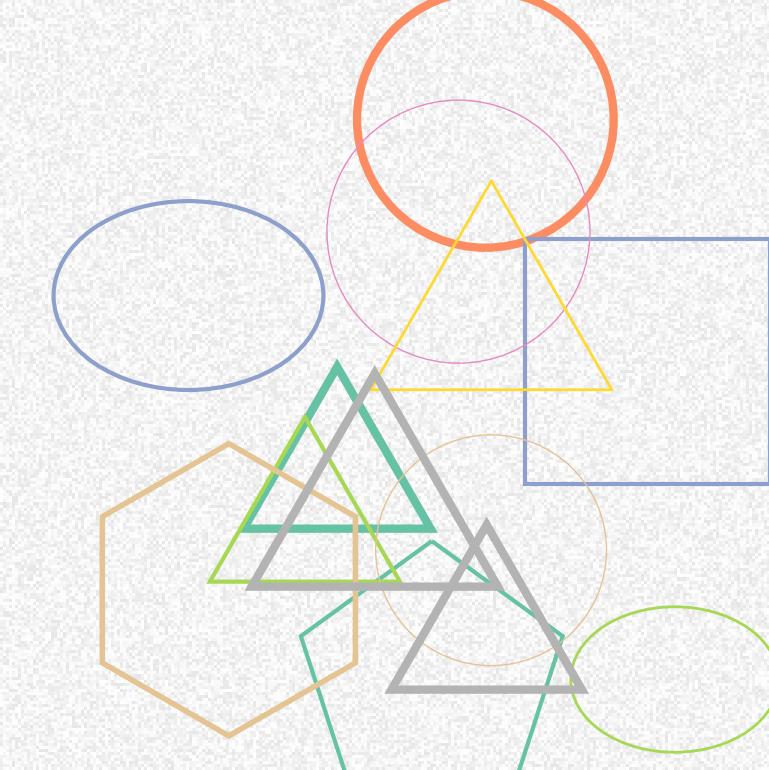[{"shape": "triangle", "thickness": 3, "radius": 0.7, "center": [0.438, 0.383]}, {"shape": "pentagon", "thickness": 1.5, "radius": 0.89, "center": [0.561, 0.119]}, {"shape": "circle", "thickness": 3, "radius": 0.83, "center": [0.63, 0.845]}, {"shape": "square", "thickness": 1.5, "radius": 0.79, "center": [0.841, 0.531]}, {"shape": "oval", "thickness": 1.5, "radius": 0.88, "center": [0.245, 0.616]}, {"shape": "circle", "thickness": 0.5, "radius": 0.85, "center": [0.595, 0.699]}, {"shape": "oval", "thickness": 1, "radius": 0.67, "center": [0.876, 0.118]}, {"shape": "triangle", "thickness": 1.5, "radius": 0.71, "center": [0.396, 0.316]}, {"shape": "triangle", "thickness": 1, "radius": 0.9, "center": [0.638, 0.584]}, {"shape": "hexagon", "thickness": 2, "radius": 0.95, "center": [0.297, 0.234]}, {"shape": "circle", "thickness": 0.5, "radius": 0.75, "center": [0.638, 0.285]}, {"shape": "triangle", "thickness": 3, "radius": 0.71, "center": [0.632, 0.176]}, {"shape": "triangle", "thickness": 3, "radius": 0.92, "center": [0.487, 0.33]}]